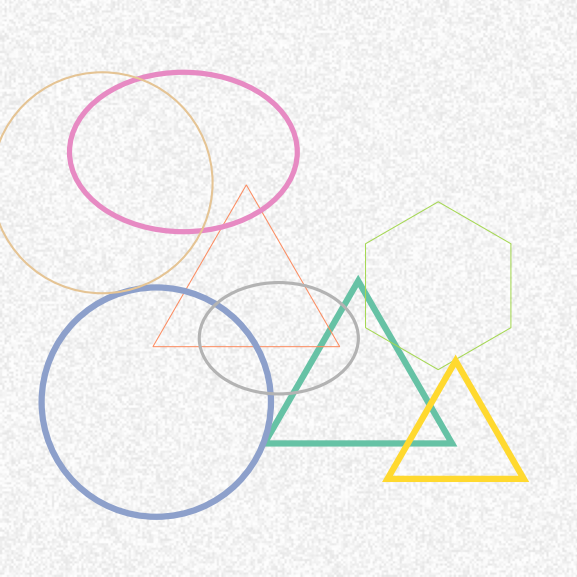[{"shape": "triangle", "thickness": 3, "radius": 0.94, "center": [0.62, 0.325]}, {"shape": "triangle", "thickness": 0.5, "radius": 0.93, "center": [0.427, 0.492]}, {"shape": "circle", "thickness": 3, "radius": 0.99, "center": [0.271, 0.303]}, {"shape": "oval", "thickness": 2.5, "radius": 0.99, "center": [0.318, 0.736]}, {"shape": "hexagon", "thickness": 0.5, "radius": 0.73, "center": [0.759, 0.504]}, {"shape": "triangle", "thickness": 3, "radius": 0.68, "center": [0.789, 0.238]}, {"shape": "circle", "thickness": 1, "radius": 0.96, "center": [0.177, 0.683]}, {"shape": "oval", "thickness": 1.5, "radius": 0.69, "center": [0.483, 0.413]}]